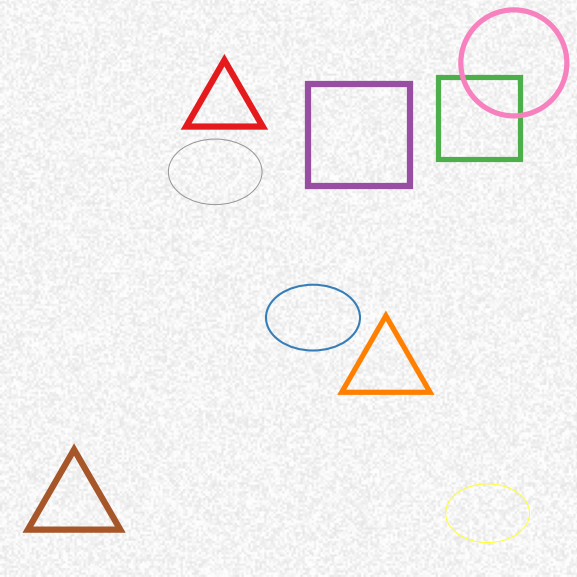[{"shape": "triangle", "thickness": 3, "radius": 0.38, "center": [0.389, 0.818]}, {"shape": "oval", "thickness": 1, "radius": 0.41, "center": [0.542, 0.449]}, {"shape": "square", "thickness": 2.5, "radius": 0.35, "center": [0.83, 0.795]}, {"shape": "square", "thickness": 3, "radius": 0.44, "center": [0.621, 0.766]}, {"shape": "triangle", "thickness": 2.5, "radius": 0.44, "center": [0.668, 0.364]}, {"shape": "oval", "thickness": 0.5, "radius": 0.36, "center": [0.844, 0.11]}, {"shape": "triangle", "thickness": 3, "radius": 0.46, "center": [0.128, 0.128]}, {"shape": "circle", "thickness": 2.5, "radius": 0.46, "center": [0.89, 0.89]}, {"shape": "oval", "thickness": 0.5, "radius": 0.41, "center": [0.373, 0.702]}]